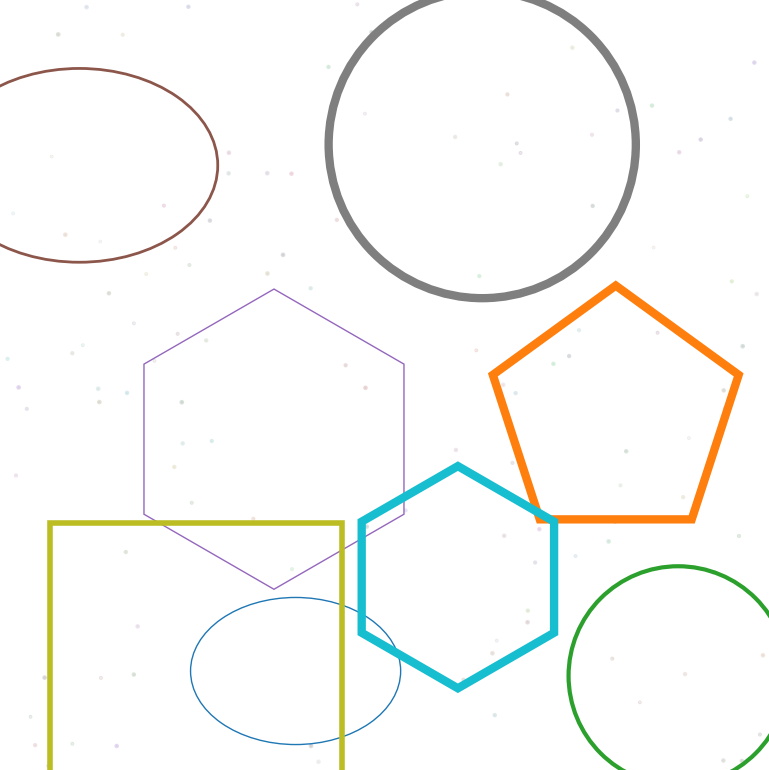[{"shape": "oval", "thickness": 0.5, "radius": 0.68, "center": [0.384, 0.129]}, {"shape": "pentagon", "thickness": 3, "radius": 0.84, "center": [0.8, 0.461]}, {"shape": "circle", "thickness": 1.5, "radius": 0.71, "center": [0.881, 0.122]}, {"shape": "hexagon", "thickness": 0.5, "radius": 0.97, "center": [0.356, 0.43]}, {"shape": "oval", "thickness": 1, "radius": 0.9, "center": [0.103, 0.785]}, {"shape": "circle", "thickness": 3, "radius": 1.0, "center": [0.626, 0.812]}, {"shape": "square", "thickness": 2, "radius": 0.95, "center": [0.254, 0.132]}, {"shape": "hexagon", "thickness": 3, "radius": 0.72, "center": [0.595, 0.25]}]